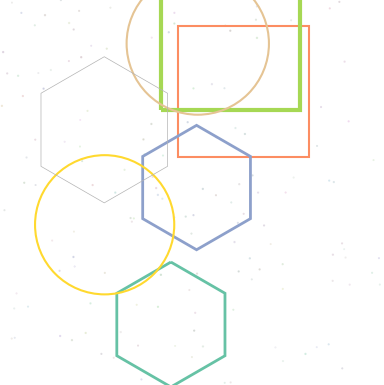[{"shape": "hexagon", "thickness": 2, "radius": 0.81, "center": [0.444, 0.157]}, {"shape": "square", "thickness": 1.5, "radius": 0.85, "center": [0.632, 0.763]}, {"shape": "hexagon", "thickness": 2, "radius": 0.81, "center": [0.511, 0.513]}, {"shape": "square", "thickness": 3, "radius": 0.9, "center": [0.599, 0.895]}, {"shape": "circle", "thickness": 1.5, "radius": 0.9, "center": [0.272, 0.416]}, {"shape": "circle", "thickness": 1.5, "radius": 0.92, "center": [0.514, 0.887]}, {"shape": "hexagon", "thickness": 0.5, "radius": 0.95, "center": [0.271, 0.663]}]